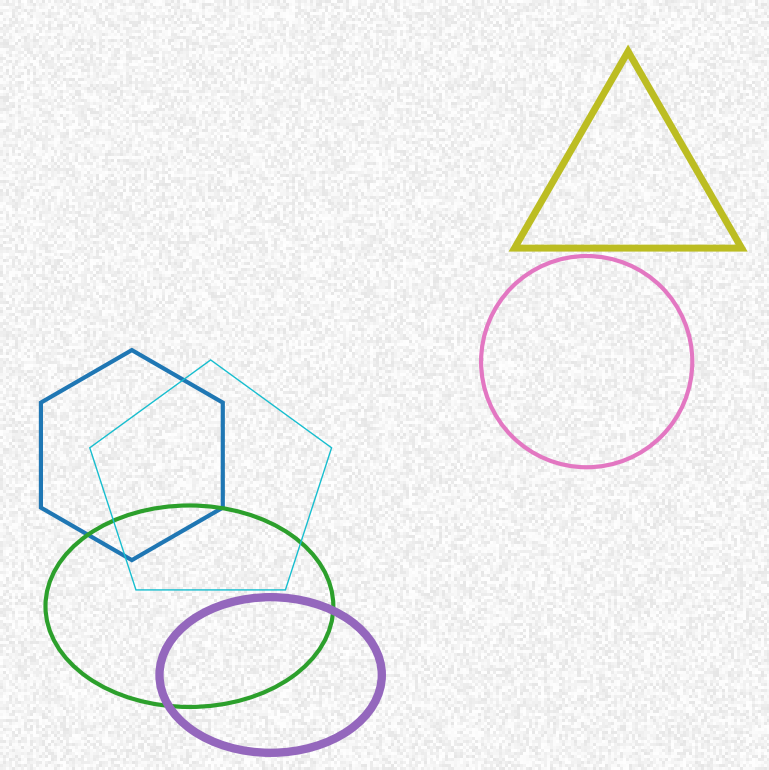[{"shape": "hexagon", "thickness": 1.5, "radius": 0.68, "center": [0.171, 0.409]}, {"shape": "oval", "thickness": 1.5, "radius": 0.93, "center": [0.246, 0.213]}, {"shape": "oval", "thickness": 3, "radius": 0.72, "center": [0.351, 0.123]}, {"shape": "circle", "thickness": 1.5, "radius": 0.69, "center": [0.762, 0.53]}, {"shape": "triangle", "thickness": 2.5, "radius": 0.85, "center": [0.816, 0.763]}, {"shape": "pentagon", "thickness": 0.5, "radius": 0.83, "center": [0.274, 0.367]}]